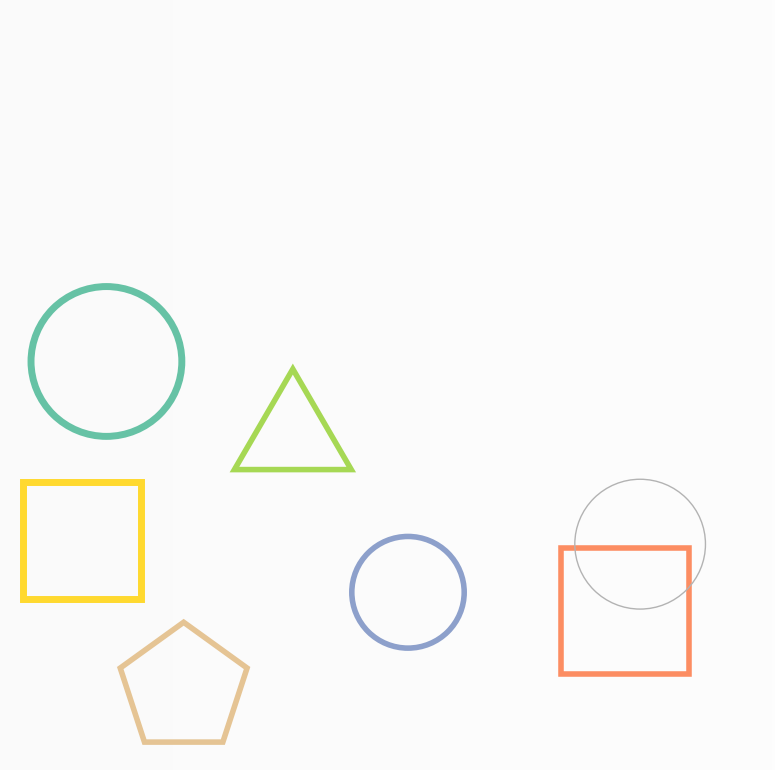[{"shape": "circle", "thickness": 2.5, "radius": 0.49, "center": [0.137, 0.531]}, {"shape": "square", "thickness": 2, "radius": 0.41, "center": [0.806, 0.206]}, {"shape": "circle", "thickness": 2, "radius": 0.36, "center": [0.526, 0.231]}, {"shape": "triangle", "thickness": 2, "radius": 0.43, "center": [0.378, 0.434]}, {"shape": "square", "thickness": 2.5, "radius": 0.38, "center": [0.106, 0.298]}, {"shape": "pentagon", "thickness": 2, "radius": 0.43, "center": [0.237, 0.106]}, {"shape": "circle", "thickness": 0.5, "radius": 0.42, "center": [0.826, 0.293]}]